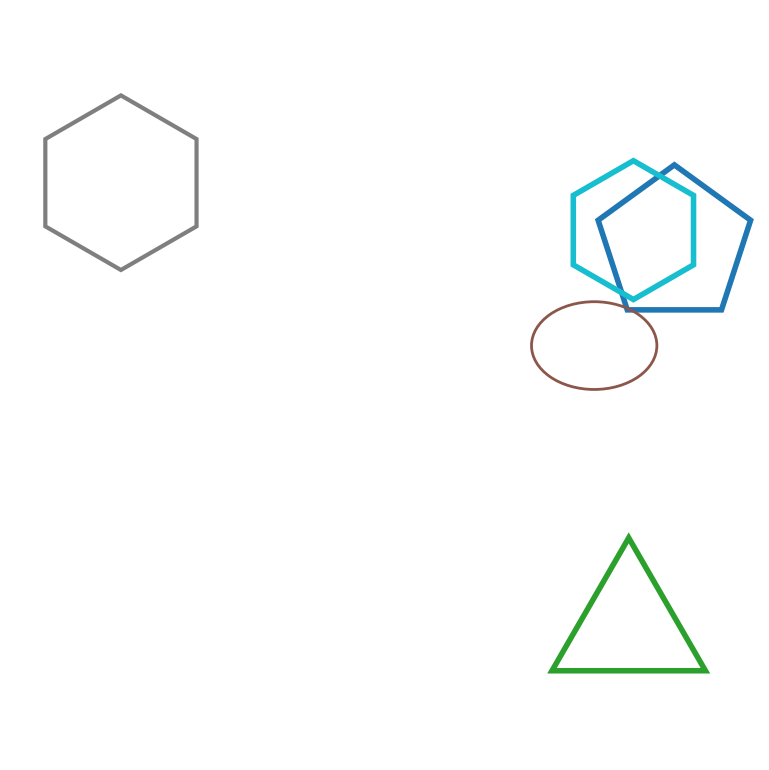[{"shape": "pentagon", "thickness": 2, "radius": 0.52, "center": [0.876, 0.682]}, {"shape": "triangle", "thickness": 2, "radius": 0.58, "center": [0.817, 0.186]}, {"shape": "oval", "thickness": 1, "radius": 0.41, "center": [0.772, 0.551]}, {"shape": "hexagon", "thickness": 1.5, "radius": 0.57, "center": [0.157, 0.763]}, {"shape": "hexagon", "thickness": 2, "radius": 0.45, "center": [0.823, 0.701]}]